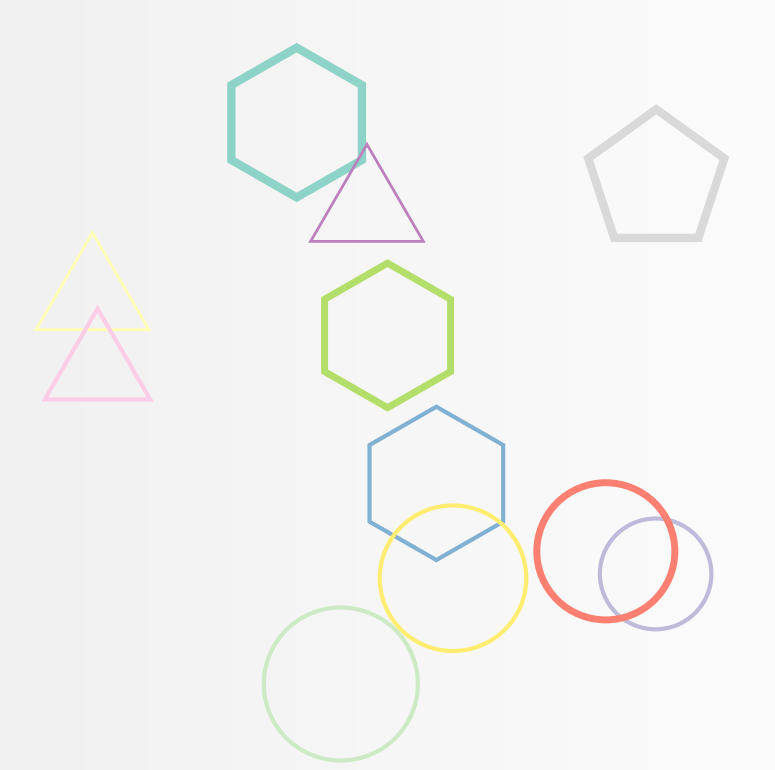[{"shape": "hexagon", "thickness": 3, "radius": 0.49, "center": [0.383, 0.841]}, {"shape": "triangle", "thickness": 1, "radius": 0.42, "center": [0.119, 0.614]}, {"shape": "circle", "thickness": 1.5, "radius": 0.36, "center": [0.846, 0.255]}, {"shape": "circle", "thickness": 2.5, "radius": 0.45, "center": [0.782, 0.284]}, {"shape": "hexagon", "thickness": 1.5, "radius": 0.5, "center": [0.563, 0.372]}, {"shape": "hexagon", "thickness": 2.5, "radius": 0.47, "center": [0.5, 0.564]}, {"shape": "triangle", "thickness": 1.5, "radius": 0.39, "center": [0.126, 0.52]}, {"shape": "pentagon", "thickness": 3, "radius": 0.46, "center": [0.847, 0.766]}, {"shape": "triangle", "thickness": 1, "radius": 0.42, "center": [0.474, 0.728]}, {"shape": "circle", "thickness": 1.5, "radius": 0.5, "center": [0.44, 0.112]}, {"shape": "circle", "thickness": 1.5, "radius": 0.47, "center": [0.584, 0.249]}]